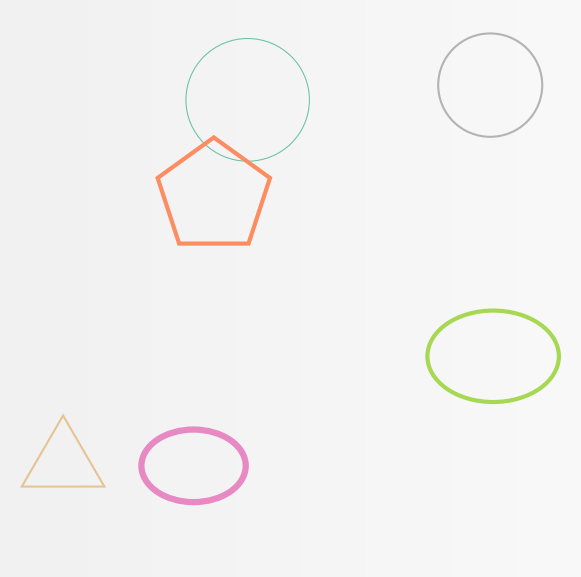[{"shape": "circle", "thickness": 0.5, "radius": 0.53, "center": [0.426, 0.826]}, {"shape": "pentagon", "thickness": 2, "radius": 0.51, "center": [0.368, 0.66]}, {"shape": "oval", "thickness": 3, "radius": 0.45, "center": [0.333, 0.193]}, {"shape": "oval", "thickness": 2, "radius": 0.57, "center": [0.848, 0.382]}, {"shape": "triangle", "thickness": 1, "radius": 0.41, "center": [0.109, 0.198]}, {"shape": "circle", "thickness": 1, "radius": 0.45, "center": [0.843, 0.852]}]